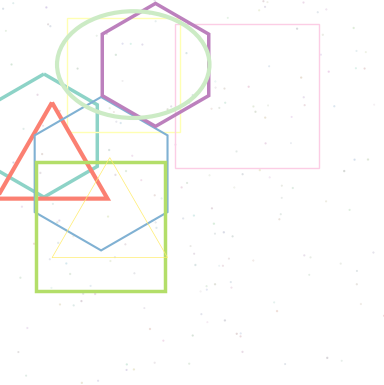[{"shape": "hexagon", "thickness": 2.5, "radius": 0.8, "center": [0.114, 0.648]}, {"shape": "square", "thickness": 1, "radius": 0.74, "center": [0.32, 0.805]}, {"shape": "triangle", "thickness": 3, "radius": 0.83, "center": [0.135, 0.567]}, {"shape": "hexagon", "thickness": 1.5, "radius": 1.0, "center": [0.263, 0.549]}, {"shape": "square", "thickness": 2.5, "radius": 0.84, "center": [0.262, 0.413]}, {"shape": "square", "thickness": 1, "radius": 0.94, "center": [0.64, 0.75]}, {"shape": "hexagon", "thickness": 2.5, "radius": 0.8, "center": [0.404, 0.831]}, {"shape": "oval", "thickness": 3, "radius": 0.99, "center": [0.346, 0.832]}, {"shape": "triangle", "thickness": 0.5, "radius": 0.87, "center": [0.285, 0.417]}]